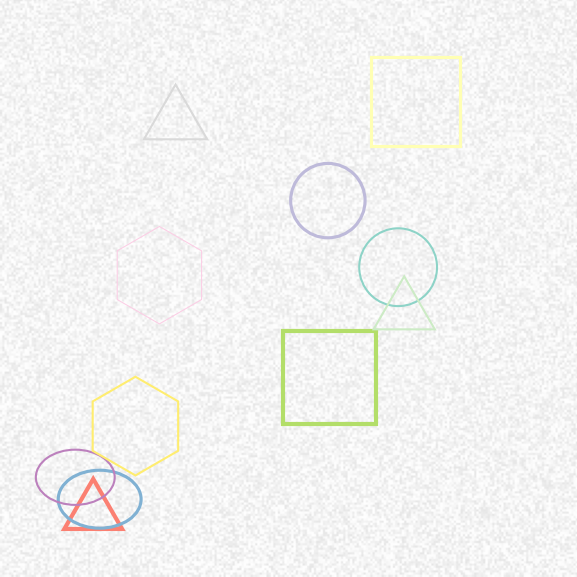[{"shape": "circle", "thickness": 1, "radius": 0.34, "center": [0.689, 0.536]}, {"shape": "square", "thickness": 1.5, "radius": 0.39, "center": [0.719, 0.823]}, {"shape": "circle", "thickness": 1.5, "radius": 0.32, "center": [0.568, 0.652]}, {"shape": "triangle", "thickness": 2, "radius": 0.29, "center": [0.161, 0.112]}, {"shape": "oval", "thickness": 1.5, "radius": 0.36, "center": [0.173, 0.135]}, {"shape": "square", "thickness": 2, "radius": 0.4, "center": [0.571, 0.346]}, {"shape": "hexagon", "thickness": 0.5, "radius": 0.42, "center": [0.276, 0.523]}, {"shape": "triangle", "thickness": 1, "radius": 0.32, "center": [0.304, 0.79]}, {"shape": "oval", "thickness": 1, "radius": 0.34, "center": [0.13, 0.173]}, {"shape": "triangle", "thickness": 1, "radius": 0.31, "center": [0.7, 0.459]}, {"shape": "hexagon", "thickness": 1, "radius": 0.43, "center": [0.235, 0.261]}]